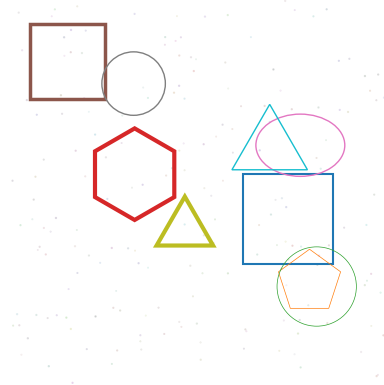[{"shape": "square", "thickness": 1.5, "radius": 0.59, "center": [0.749, 0.432]}, {"shape": "pentagon", "thickness": 0.5, "radius": 0.42, "center": [0.804, 0.268]}, {"shape": "circle", "thickness": 0.5, "radius": 0.52, "center": [0.823, 0.256]}, {"shape": "hexagon", "thickness": 3, "radius": 0.59, "center": [0.35, 0.548]}, {"shape": "square", "thickness": 2.5, "radius": 0.49, "center": [0.175, 0.84]}, {"shape": "oval", "thickness": 1, "radius": 0.58, "center": [0.78, 0.623]}, {"shape": "circle", "thickness": 1, "radius": 0.41, "center": [0.347, 0.783]}, {"shape": "triangle", "thickness": 3, "radius": 0.42, "center": [0.48, 0.405]}, {"shape": "triangle", "thickness": 1, "radius": 0.57, "center": [0.701, 0.616]}]